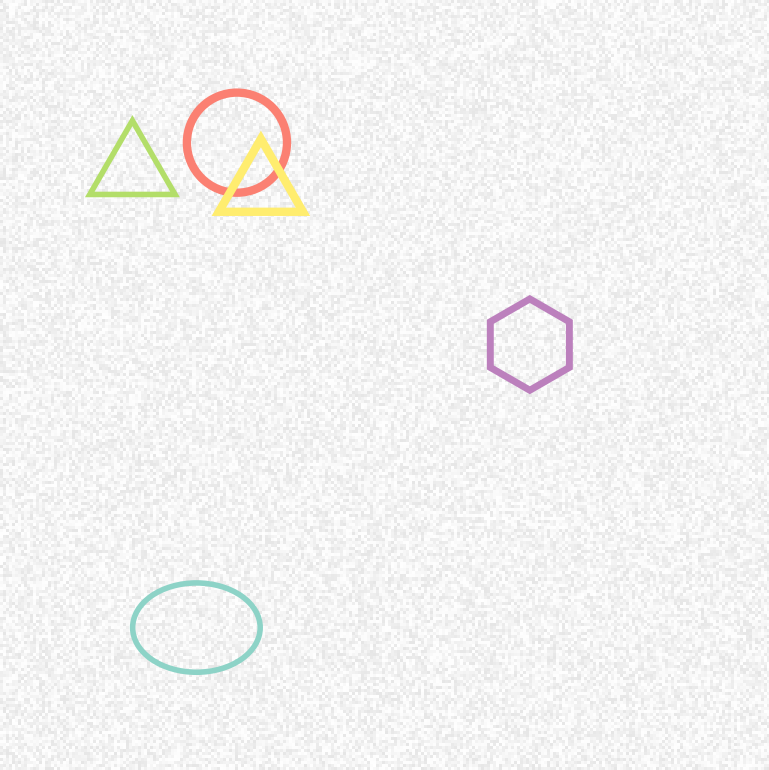[{"shape": "oval", "thickness": 2, "radius": 0.41, "center": [0.255, 0.185]}, {"shape": "circle", "thickness": 3, "radius": 0.33, "center": [0.308, 0.815]}, {"shape": "triangle", "thickness": 2, "radius": 0.32, "center": [0.172, 0.779]}, {"shape": "hexagon", "thickness": 2.5, "radius": 0.3, "center": [0.688, 0.552]}, {"shape": "triangle", "thickness": 3, "radius": 0.32, "center": [0.339, 0.756]}]